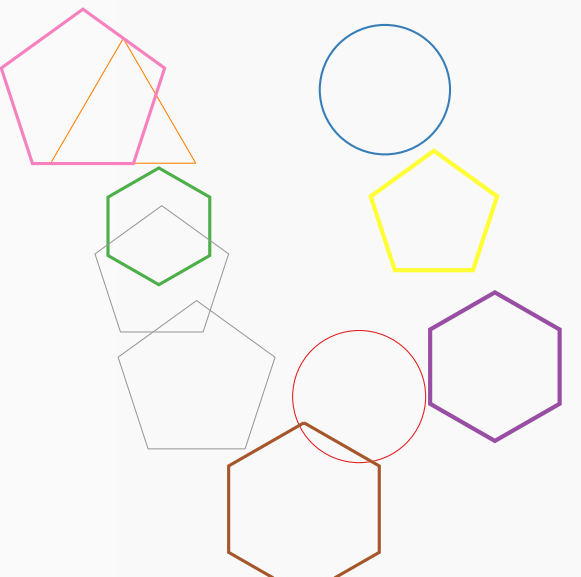[{"shape": "circle", "thickness": 0.5, "radius": 0.57, "center": [0.618, 0.312]}, {"shape": "circle", "thickness": 1, "radius": 0.56, "center": [0.662, 0.844]}, {"shape": "hexagon", "thickness": 1.5, "radius": 0.51, "center": [0.273, 0.607]}, {"shape": "hexagon", "thickness": 2, "radius": 0.64, "center": [0.851, 0.364]}, {"shape": "triangle", "thickness": 0.5, "radius": 0.72, "center": [0.212, 0.789]}, {"shape": "pentagon", "thickness": 2, "radius": 0.57, "center": [0.747, 0.624]}, {"shape": "hexagon", "thickness": 1.5, "radius": 0.75, "center": [0.523, 0.117]}, {"shape": "pentagon", "thickness": 1.5, "radius": 0.74, "center": [0.143, 0.835]}, {"shape": "pentagon", "thickness": 0.5, "radius": 0.71, "center": [0.338, 0.337]}, {"shape": "pentagon", "thickness": 0.5, "radius": 0.6, "center": [0.278, 0.522]}]